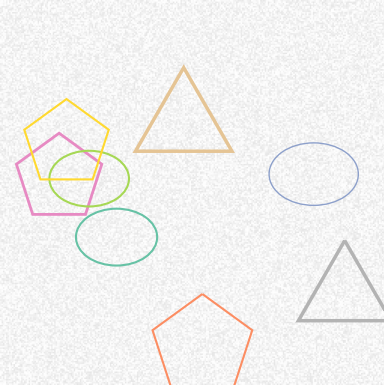[{"shape": "oval", "thickness": 1.5, "radius": 0.53, "center": [0.303, 0.384]}, {"shape": "pentagon", "thickness": 1.5, "radius": 0.68, "center": [0.526, 0.1]}, {"shape": "oval", "thickness": 1, "radius": 0.58, "center": [0.815, 0.548]}, {"shape": "pentagon", "thickness": 2, "radius": 0.58, "center": [0.154, 0.537]}, {"shape": "oval", "thickness": 1.5, "radius": 0.52, "center": [0.232, 0.536]}, {"shape": "pentagon", "thickness": 1.5, "radius": 0.58, "center": [0.173, 0.627]}, {"shape": "triangle", "thickness": 2.5, "radius": 0.72, "center": [0.477, 0.68]}, {"shape": "triangle", "thickness": 2.5, "radius": 0.69, "center": [0.895, 0.236]}]